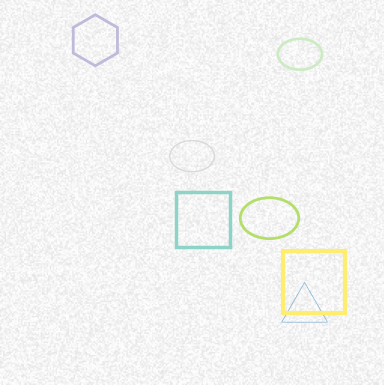[{"shape": "square", "thickness": 2.5, "radius": 0.36, "center": [0.527, 0.43]}, {"shape": "hexagon", "thickness": 2, "radius": 0.33, "center": [0.248, 0.895]}, {"shape": "triangle", "thickness": 0.5, "radius": 0.34, "center": [0.791, 0.198]}, {"shape": "oval", "thickness": 2, "radius": 0.38, "center": [0.7, 0.433]}, {"shape": "oval", "thickness": 1, "radius": 0.29, "center": [0.499, 0.594]}, {"shape": "oval", "thickness": 2, "radius": 0.29, "center": [0.779, 0.859]}, {"shape": "square", "thickness": 3, "radius": 0.4, "center": [0.816, 0.267]}]